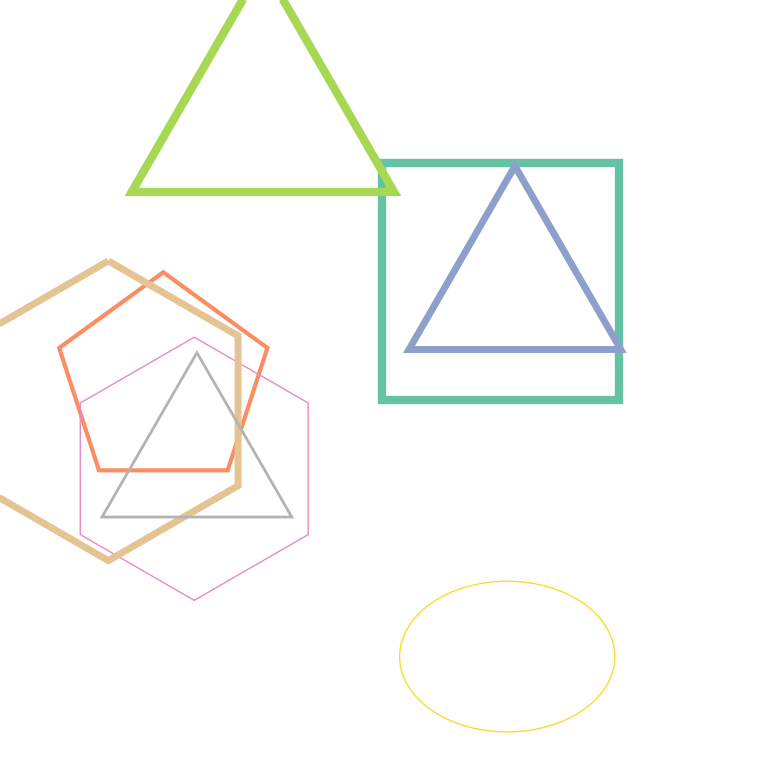[{"shape": "square", "thickness": 3, "radius": 0.77, "center": [0.65, 0.634]}, {"shape": "pentagon", "thickness": 1.5, "radius": 0.71, "center": [0.212, 0.504]}, {"shape": "triangle", "thickness": 2.5, "radius": 0.79, "center": [0.669, 0.626]}, {"shape": "hexagon", "thickness": 0.5, "radius": 0.85, "center": [0.252, 0.391]}, {"shape": "triangle", "thickness": 3, "radius": 0.98, "center": [0.341, 0.849]}, {"shape": "oval", "thickness": 0.5, "radius": 0.7, "center": [0.659, 0.147]}, {"shape": "hexagon", "thickness": 2.5, "radius": 0.97, "center": [0.141, 0.467]}, {"shape": "triangle", "thickness": 1, "radius": 0.71, "center": [0.256, 0.4]}]